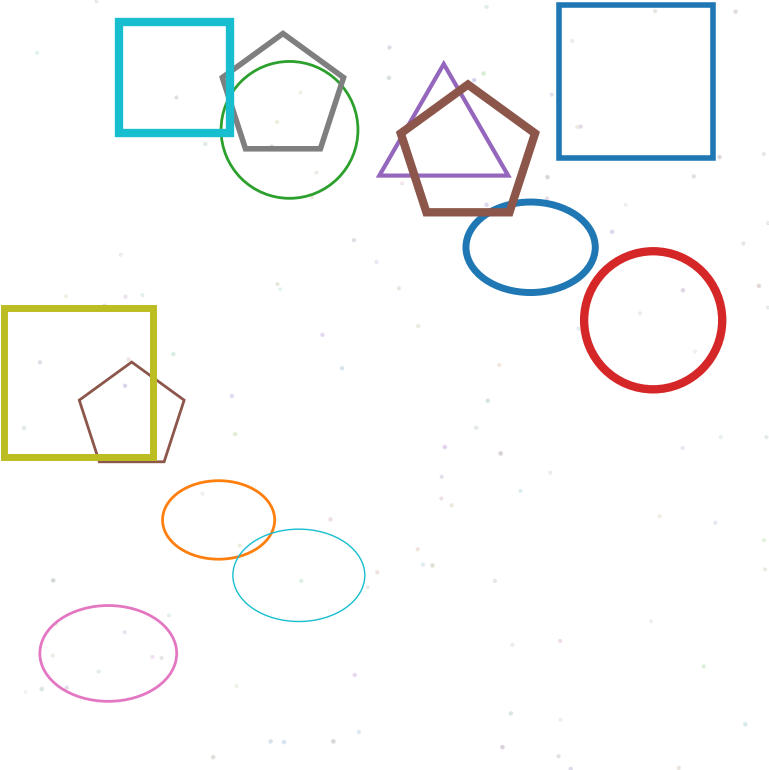[{"shape": "square", "thickness": 2, "radius": 0.5, "center": [0.826, 0.894]}, {"shape": "oval", "thickness": 2.5, "radius": 0.42, "center": [0.689, 0.679]}, {"shape": "oval", "thickness": 1, "radius": 0.36, "center": [0.284, 0.325]}, {"shape": "circle", "thickness": 1, "radius": 0.44, "center": [0.376, 0.831]}, {"shape": "circle", "thickness": 3, "radius": 0.45, "center": [0.848, 0.584]}, {"shape": "triangle", "thickness": 1.5, "radius": 0.48, "center": [0.576, 0.82]}, {"shape": "pentagon", "thickness": 3, "radius": 0.46, "center": [0.608, 0.798]}, {"shape": "pentagon", "thickness": 1, "radius": 0.36, "center": [0.171, 0.458]}, {"shape": "oval", "thickness": 1, "radius": 0.44, "center": [0.141, 0.151]}, {"shape": "pentagon", "thickness": 2, "radius": 0.41, "center": [0.367, 0.874]}, {"shape": "square", "thickness": 2.5, "radius": 0.49, "center": [0.102, 0.503]}, {"shape": "square", "thickness": 3, "radius": 0.36, "center": [0.226, 0.899]}, {"shape": "oval", "thickness": 0.5, "radius": 0.43, "center": [0.388, 0.253]}]